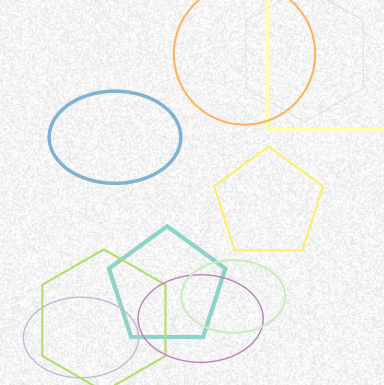[{"shape": "pentagon", "thickness": 3, "radius": 0.79, "center": [0.434, 0.253]}, {"shape": "square", "thickness": 3, "radius": 0.96, "center": [0.885, 0.854]}, {"shape": "oval", "thickness": 1, "radius": 0.75, "center": [0.21, 0.123]}, {"shape": "oval", "thickness": 2.5, "radius": 0.86, "center": [0.299, 0.643]}, {"shape": "circle", "thickness": 1.5, "radius": 0.92, "center": [0.635, 0.86]}, {"shape": "hexagon", "thickness": 1.5, "radius": 0.92, "center": [0.27, 0.168]}, {"shape": "hexagon", "thickness": 0.5, "radius": 0.88, "center": [0.791, 0.859]}, {"shape": "oval", "thickness": 1, "radius": 0.81, "center": [0.521, 0.173]}, {"shape": "oval", "thickness": 1.5, "radius": 0.67, "center": [0.606, 0.23]}, {"shape": "pentagon", "thickness": 1.5, "radius": 0.74, "center": [0.698, 0.47]}]